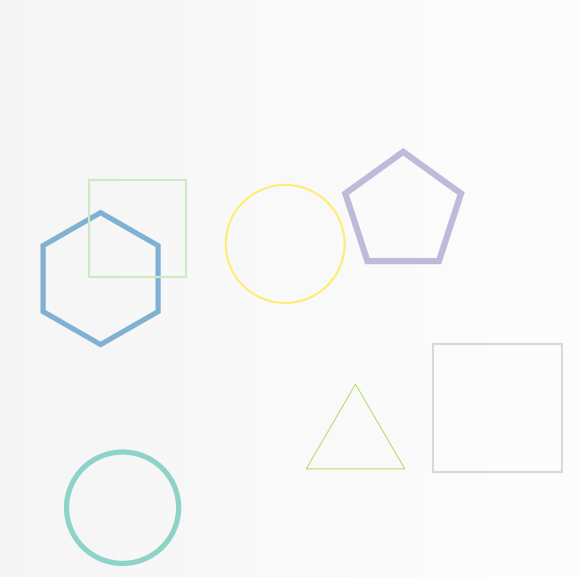[{"shape": "circle", "thickness": 2.5, "radius": 0.48, "center": [0.211, 0.12]}, {"shape": "pentagon", "thickness": 3, "radius": 0.52, "center": [0.694, 0.632]}, {"shape": "hexagon", "thickness": 2.5, "radius": 0.57, "center": [0.173, 0.517]}, {"shape": "triangle", "thickness": 0.5, "radius": 0.49, "center": [0.612, 0.236]}, {"shape": "square", "thickness": 1, "radius": 0.55, "center": [0.856, 0.293]}, {"shape": "square", "thickness": 1, "radius": 0.42, "center": [0.236, 0.604]}, {"shape": "circle", "thickness": 1, "radius": 0.51, "center": [0.491, 0.577]}]